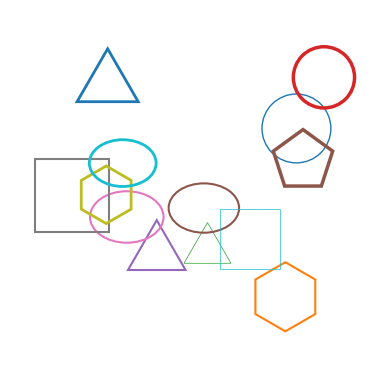[{"shape": "circle", "thickness": 1, "radius": 0.45, "center": [0.77, 0.666]}, {"shape": "triangle", "thickness": 2, "radius": 0.46, "center": [0.28, 0.782]}, {"shape": "hexagon", "thickness": 1.5, "radius": 0.45, "center": [0.741, 0.229]}, {"shape": "triangle", "thickness": 0.5, "radius": 0.35, "center": [0.539, 0.351]}, {"shape": "circle", "thickness": 2.5, "radius": 0.4, "center": [0.841, 0.799]}, {"shape": "triangle", "thickness": 1.5, "radius": 0.43, "center": [0.407, 0.342]}, {"shape": "oval", "thickness": 1.5, "radius": 0.46, "center": [0.53, 0.46]}, {"shape": "pentagon", "thickness": 2.5, "radius": 0.41, "center": [0.787, 0.582]}, {"shape": "oval", "thickness": 1.5, "radius": 0.48, "center": [0.329, 0.436]}, {"shape": "square", "thickness": 1.5, "radius": 0.48, "center": [0.187, 0.493]}, {"shape": "hexagon", "thickness": 2, "radius": 0.37, "center": [0.276, 0.494]}, {"shape": "square", "thickness": 0.5, "radius": 0.39, "center": [0.649, 0.379]}, {"shape": "oval", "thickness": 2, "radius": 0.43, "center": [0.319, 0.576]}]